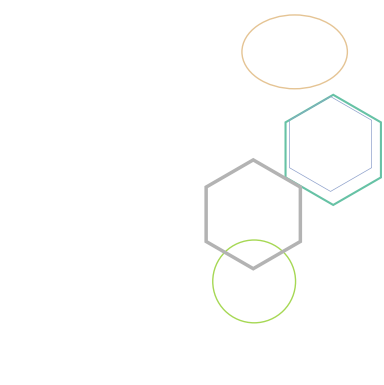[{"shape": "hexagon", "thickness": 1.5, "radius": 0.72, "center": [0.866, 0.611]}, {"shape": "hexagon", "thickness": 0.5, "radius": 0.62, "center": [0.859, 0.626]}, {"shape": "circle", "thickness": 1, "radius": 0.54, "center": [0.66, 0.269]}, {"shape": "oval", "thickness": 1, "radius": 0.68, "center": [0.765, 0.865]}, {"shape": "hexagon", "thickness": 2.5, "radius": 0.71, "center": [0.658, 0.443]}]